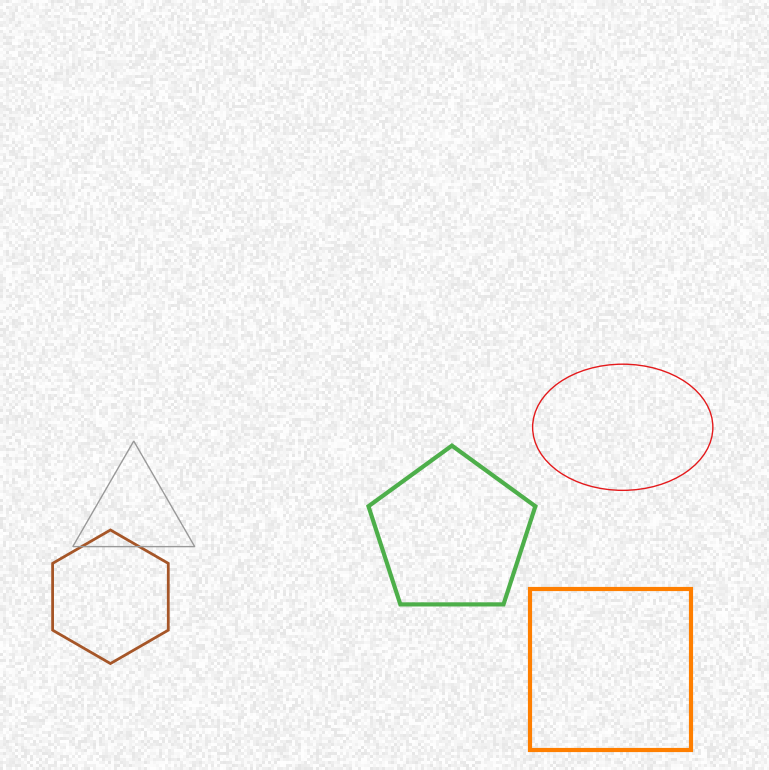[{"shape": "oval", "thickness": 0.5, "radius": 0.59, "center": [0.809, 0.445]}, {"shape": "pentagon", "thickness": 1.5, "radius": 0.57, "center": [0.587, 0.307]}, {"shape": "square", "thickness": 1.5, "radius": 0.52, "center": [0.792, 0.131]}, {"shape": "hexagon", "thickness": 1, "radius": 0.43, "center": [0.143, 0.225]}, {"shape": "triangle", "thickness": 0.5, "radius": 0.46, "center": [0.174, 0.336]}]